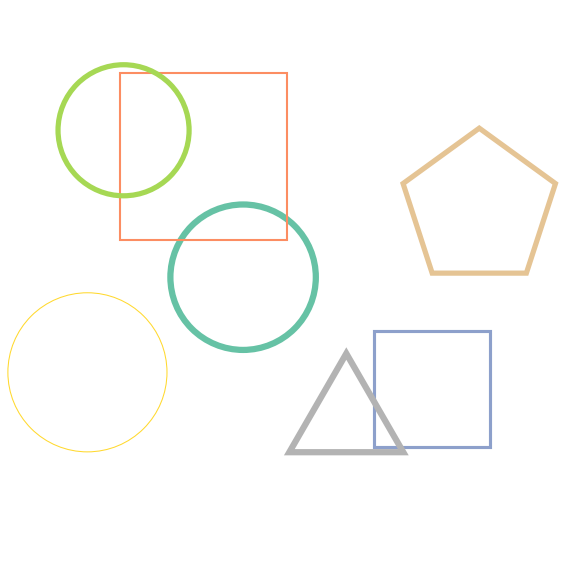[{"shape": "circle", "thickness": 3, "radius": 0.63, "center": [0.421, 0.519]}, {"shape": "square", "thickness": 1, "radius": 0.73, "center": [0.352, 0.728]}, {"shape": "square", "thickness": 1.5, "radius": 0.5, "center": [0.748, 0.326]}, {"shape": "circle", "thickness": 2.5, "radius": 0.57, "center": [0.214, 0.774]}, {"shape": "circle", "thickness": 0.5, "radius": 0.69, "center": [0.151, 0.354]}, {"shape": "pentagon", "thickness": 2.5, "radius": 0.69, "center": [0.83, 0.638]}, {"shape": "triangle", "thickness": 3, "radius": 0.57, "center": [0.6, 0.273]}]